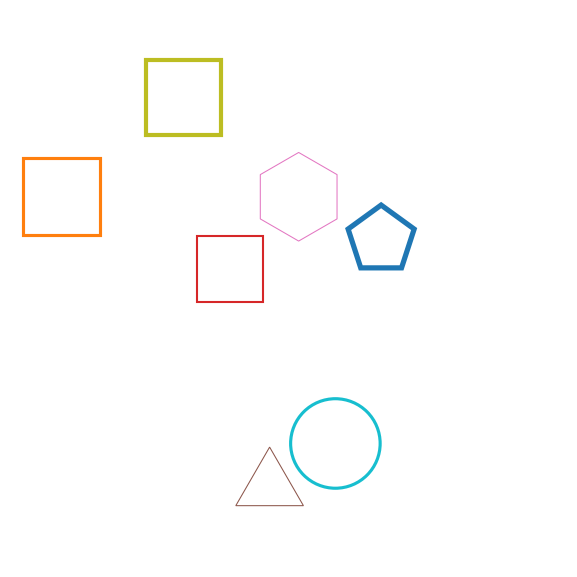[{"shape": "pentagon", "thickness": 2.5, "radius": 0.3, "center": [0.66, 0.584]}, {"shape": "square", "thickness": 1.5, "radius": 0.34, "center": [0.106, 0.659]}, {"shape": "square", "thickness": 1, "radius": 0.29, "center": [0.399, 0.533]}, {"shape": "triangle", "thickness": 0.5, "radius": 0.34, "center": [0.467, 0.157]}, {"shape": "hexagon", "thickness": 0.5, "radius": 0.38, "center": [0.517, 0.658]}, {"shape": "square", "thickness": 2, "radius": 0.32, "center": [0.317, 0.831]}, {"shape": "circle", "thickness": 1.5, "radius": 0.39, "center": [0.581, 0.231]}]